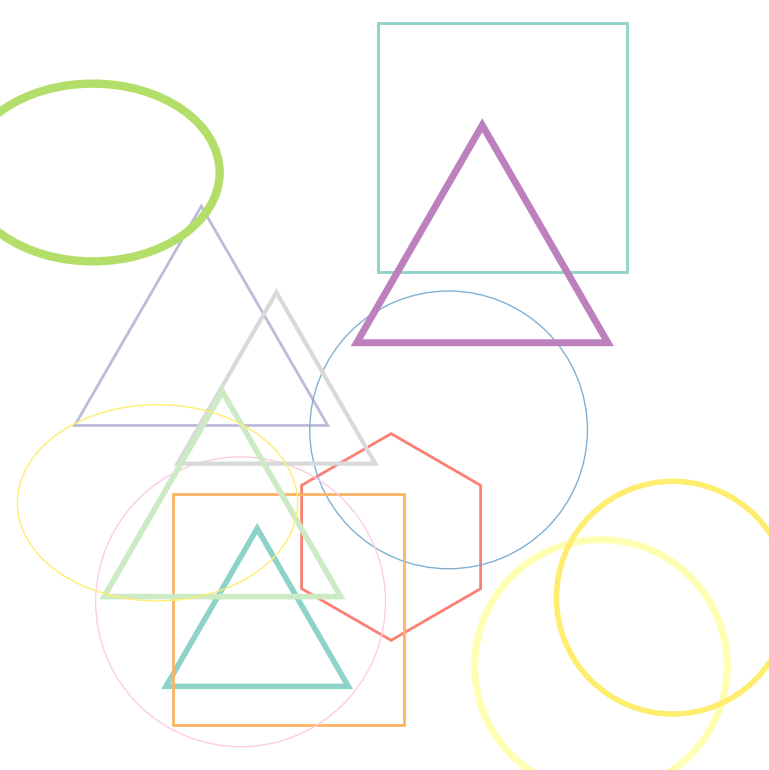[{"shape": "square", "thickness": 1, "radius": 0.81, "center": [0.653, 0.809]}, {"shape": "triangle", "thickness": 2, "radius": 0.68, "center": [0.334, 0.177]}, {"shape": "circle", "thickness": 2.5, "radius": 0.82, "center": [0.78, 0.135]}, {"shape": "triangle", "thickness": 1, "radius": 0.95, "center": [0.261, 0.542]}, {"shape": "hexagon", "thickness": 1, "radius": 0.67, "center": [0.508, 0.303]}, {"shape": "circle", "thickness": 0.5, "radius": 0.9, "center": [0.583, 0.442]}, {"shape": "square", "thickness": 1, "radius": 0.75, "center": [0.374, 0.209]}, {"shape": "oval", "thickness": 3, "radius": 0.82, "center": [0.12, 0.776]}, {"shape": "circle", "thickness": 0.5, "radius": 0.94, "center": [0.312, 0.218]}, {"shape": "triangle", "thickness": 1.5, "radius": 0.74, "center": [0.359, 0.472]}, {"shape": "triangle", "thickness": 2.5, "radius": 0.94, "center": [0.626, 0.649]}, {"shape": "triangle", "thickness": 2, "radius": 0.89, "center": [0.289, 0.314]}, {"shape": "circle", "thickness": 2, "radius": 0.76, "center": [0.874, 0.224]}, {"shape": "oval", "thickness": 0.5, "radius": 0.91, "center": [0.204, 0.347]}]